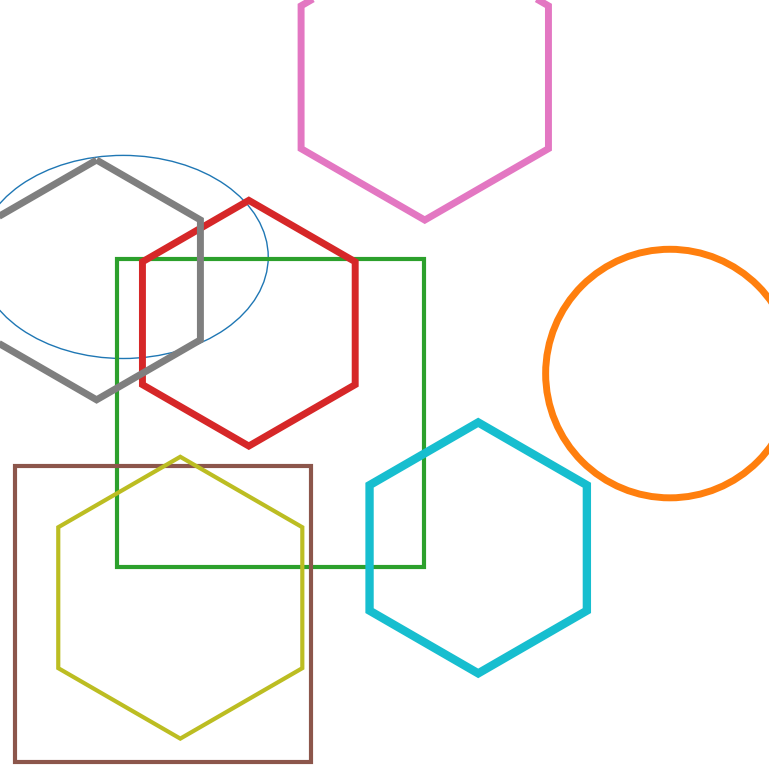[{"shape": "oval", "thickness": 0.5, "radius": 0.94, "center": [0.16, 0.666]}, {"shape": "circle", "thickness": 2.5, "radius": 0.81, "center": [0.87, 0.515]}, {"shape": "square", "thickness": 1.5, "radius": 1.0, "center": [0.351, 0.464]}, {"shape": "hexagon", "thickness": 2.5, "radius": 0.8, "center": [0.323, 0.58]}, {"shape": "square", "thickness": 1.5, "radius": 0.96, "center": [0.212, 0.203]}, {"shape": "hexagon", "thickness": 2.5, "radius": 0.93, "center": [0.552, 0.9]}, {"shape": "hexagon", "thickness": 2.5, "radius": 0.78, "center": [0.125, 0.636]}, {"shape": "hexagon", "thickness": 1.5, "radius": 0.91, "center": [0.234, 0.224]}, {"shape": "hexagon", "thickness": 3, "radius": 0.81, "center": [0.621, 0.288]}]